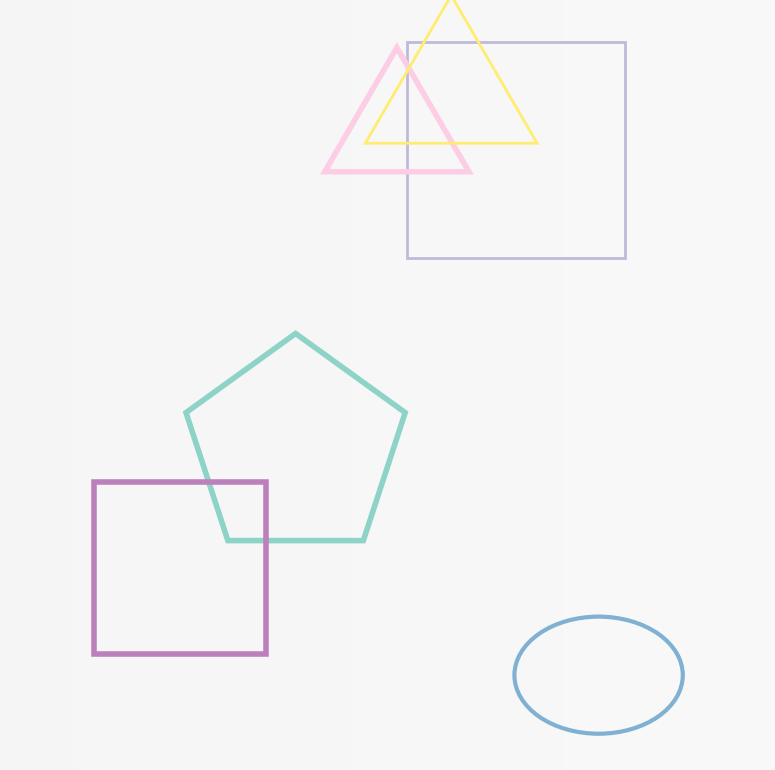[{"shape": "pentagon", "thickness": 2, "radius": 0.74, "center": [0.381, 0.418]}, {"shape": "square", "thickness": 1, "radius": 0.7, "center": [0.666, 0.806]}, {"shape": "oval", "thickness": 1.5, "radius": 0.54, "center": [0.772, 0.123]}, {"shape": "triangle", "thickness": 2, "radius": 0.54, "center": [0.512, 0.831]}, {"shape": "square", "thickness": 2, "radius": 0.56, "center": [0.232, 0.262]}, {"shape": "triangle", "thickness": 1, "radius": 0.64, "center": [0.582, 0.878]}]